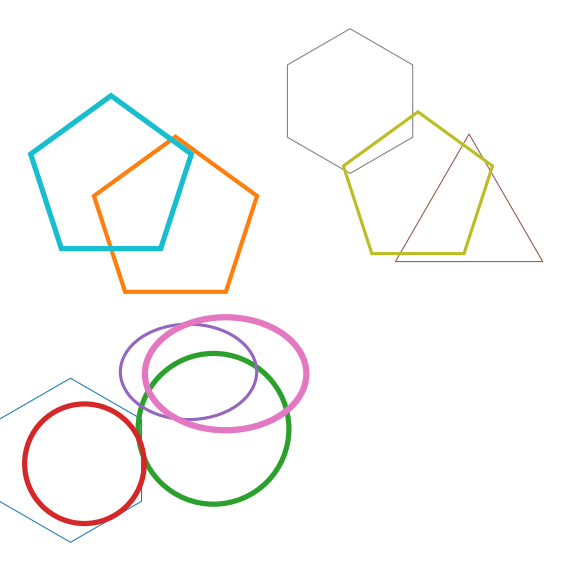[{"shape": "hexagon", "thickness": 0.5, "radius": 0.71, "center": [0.122, 0.202]}, {"shape": "pentagon", "thickness": 2, "radius": 0.74, "center": [0.304, 0.614]}, {"shape": "circle", "thickness": 2.5, "radius": 0.65, "center": [0.37, 0.257]}, {"shape": "circle", "thickness": 2.5, "radius": 0.52, "center": [0.146, 0.196]}, {"shape": "oval", "thickness": 1.5, "radius": 0.59, "center": [0.326, 0.355]}, {"shape": "triangle", "thickness": 0.5, "radius": 0.74, "center": [0.812, 0.62]}, {"shape": "oval", "thickness": 3, "radius": 0.7, "center": [0.391, 0.352]}, {"shape": "hexagon", "thickness": 0.5, "radius": 0.63, "center": [0.606, 0.824]}, {"shape": "pentagon", "thickness": 1.5, "radius": 0.68, "center": [0.724, 0.67]}, {"shape": "pentagon", "thickness": 2.5, "radius": 0.73, "center": [0.192, 0.687]}]